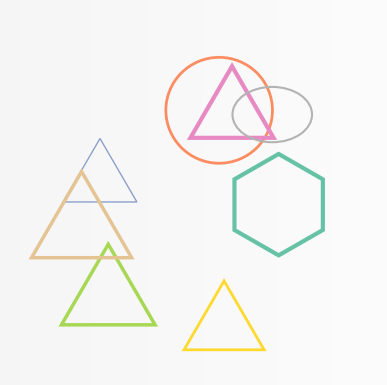[{"shape": "hexagon", "thickness": 3, "radius": 0.66, "center": [0.719, 0.468]}, {"shape": "circle", "thickness": 2, "radius": 0.69, "center": [0.566, 0.714]}, {"shape": "triangle", "thickness": 1, "radius": 0.55, "center": [0.258, 0.53]}, {"shape": "triangle", "thickness": 3, "radius": 0.62, "center": [0.599, 0.704]}, {"shape": "triangle", "thickness": 2.5, "radius": 0.7, "center": [0.279, 0.226]}, {"shape": "triangle", "thickness": 2, "radius": 0.6, "center": [0.578, 0.151]}, {"shape": "triangle", "thickness": 2.5, "radius": 0.75, "center": [0.211, 0.405]}, {"shape": "oval", "thickness": 1.5, "radius": 0.51, "center": [0.703, 0.702]}]